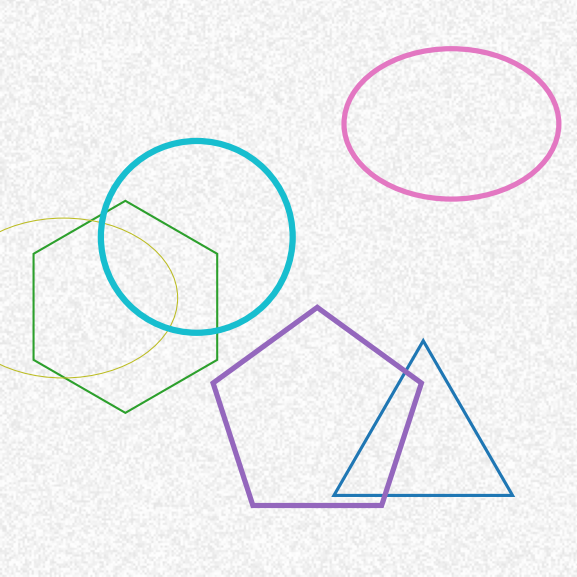[{"shape": "triangle", "thickness": 1.5, "radius": 0.89, "center": [0.733, 0.231]}, {"shape": "hexagon", "thickness": 1, "radius": 0.92, "center": [0.217, 0.468]}, {"shape": "pentagon", "thickness": 2.5, "radius": 0.95, "center": [0.549, 0.277]}, {"shape": "oval", "thickness": 2.5, "radius": 0.93, "center": [0.782, 0.785]}, {"shape": "oval", "thickness": 0.5, "radius": 0.99, "center": [0.11, 0.483]}, {"shape": "circle", "thickness": 3, "radius": 0.83, "center": [0.341, 0.589]}]